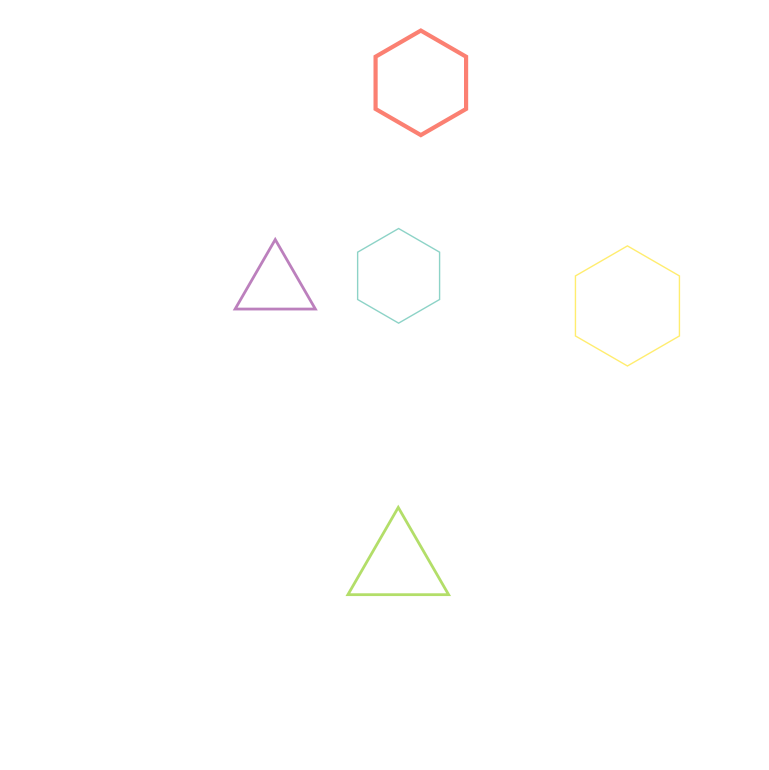[{"shape": "hexagon", "thickness": 0.5, "radius": 0.31, "center": [0.518, 0.642]}, {"shape": "hexagon", "thickness": 1.5, "radius": 0.34, "center": [0.547, 0.892]}, {"shape": "triangle", "thickness": 1, "radius": 0.38, "center": [0.517, 0.265]}, {"shape": "triangle", "thickness": 1, "radius": 0.3, "center": [0.357, 0.629]}, {"shape": "hexagon", "thickness": 0.5, "radius": 0.39, "center": [0.815, 0.603]}]